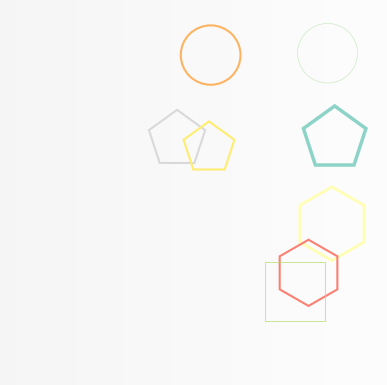[{"shape": "pentagon", "thickness": 2.5, "radius": 0.42, "center": [0.864, 0.64]}, {"shape": "hexagon", "thickness": 2, "radius": 0.48, "center": [0.857, 0.419]}, {"shape": "hexagon", "thickness": 1.5, "radius": 0.43, "center": [0.796, 0.291]}, {"shape": "circle", "thickness": 1.5, "radius": 0.39, "center": [0.544, 0.857]}, {"shape": "square", "thickness": 0.5, "radius": 0.38, "center": [0.762, 0.242]}, {"shape": "pentagon", "thickness": 1.5, "radius": 0.38, "center": [0.457, 0.638]}, {"shape": "circle", "thickness": 0.5, "radius": 0.39, "center": [0.845, 0.862]}, {"shape": "pentagon", "thickness": 1.5, "radius": 0.34, "center": [0.539, 0.616]}]